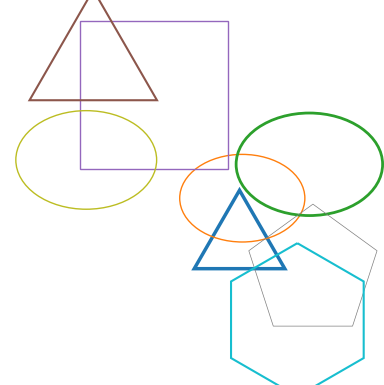[{"shape": "triangle", "thickness": 2.5, "radius": 0.68, "center": [0.622, 0.37]}, {"shape": "oval", "thickness": 1, "radius": 0.81, "center": [0.629, 0.485]}, {"shape": "oval", "thickness": 2, "radius": 0.95, "center": [0.804, 0.573]}, {"shape": "square", "thickness": 1, "radius": 0.96, "center": [0.399, 0.754]}, {"shape": "triangle", "thickness": 1.5, "radius": 0.96, "center": [0.242, 0.835]}, {"shape": "pentagon", "thickness": 0.5, "radius": 0.88, "center": [0.813, 0.295]}, {"shape": "oval", "thickness": 1, "radius": 0.91, "center": [0.224, 0.585]}, {"shape": "hexagon", "thickness": 1.5, "radius": 0.99, "center": [0.772, 0.169]}]